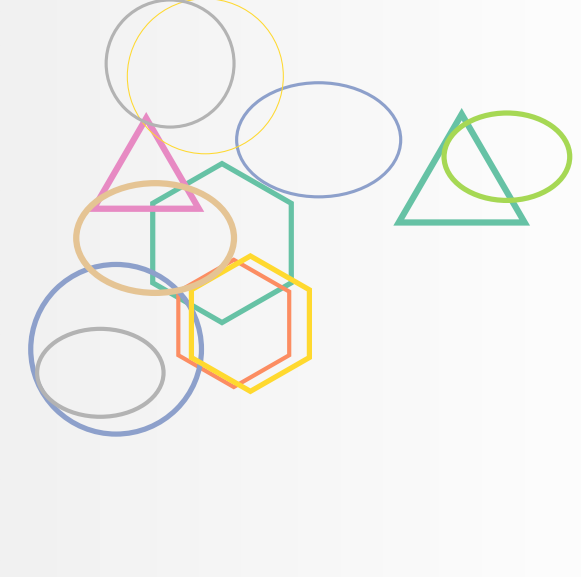[{"shape": "hexagon", "thickness": 2.5, "radius": 0.69, "center": [0.382, 0.578]}, {"shape": "triangle", "thickness": 3, "radius": 0.63, "center": [0.794, 0.676]}, {"shape": "hexagon", "thickness": 2, "radius": 0.55, "center": [0.402, 0.439]}, {"shape": "oval", "thickness": 1.5, "radius": 0.71, "center": [0.548, 0.757]}, {"shape": "circle", "thickness": 2.5, "radius": 0.73, "center": [0.2, 0.394]}, {"shape": "triangle", "thickness": 3, "radius": 0.52, "center": [0.252, 0.69]}, {"shape": "oval", "thickness": 2.5, "radius": 0.54, "center": [0.872, 0.728]}, {"shape": "circle", "thickness": 0.5, "radius": 0.67, "center": [0.353, 0.867]}, {"shape": "hexagon", "thickness": 2.5, "radius": 0.59, "center": [0.431, 0.439]}, {"shape": "oval", "thickness": 3, "radius": 0.68, "center": [0.267, 0.587]}, {"shape": "circle", "thickness": 1.5, "radius": 0.55, "center": [0.293, 0.889]}, {"shape": "oval", "thickness": 2, "radius": 0.54, "center": [0.173, 0.354]}]